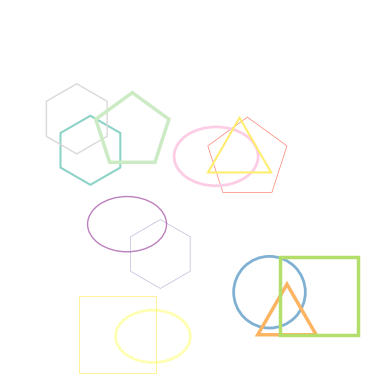[{"shape": "hexagon", "thickness": 1.5, "radius": 0.45, "center": [0.235, 0.61]}, {"shape": "oval", "thickness": 2, "radius": 0.49, "center": [0.397, 0.126]}, {"shape": "hexagon", "thickness": 0.5, "radius": 0.45, "center": [0.416, 0.34]}, {"shape": "pentagon", "thickness": 0.5, "radius": 0.54, "center": [0.643, 0.588]}, {"shape": "circle", "thickness": 2, "radius": 0.47, "center": [0.7, 0.241]}, {"shape": "triangle", "thickness": 2.5, "radius": 0.44, "center": [0.745, 0.174]}, {"shape": "square", "thickness": 2.5, "radius": 0.51, "center": [0.828, 0.231]}, {"shape": "oval", "thickness": 2, "radius": 0.55, "center": [0.561, 0.594]}, {"shape": "hexagon", "thickness": 1, "radius": 0.46, "center": [0.199, 0.691]}, {"shape": "oval", "thickness": 1, "radius": 0.51, "center": [0.33, 0.418]}, {"shape": "pentagon", "thickness": 2.5, "radius": 0.5, "center": [0.344, 0.659]}, {"shape": "triangle", "thickness": 1.5, "radius": 0.47, "center": [0.622, 0.599]}, {"shape": "square", "thickness": 0.5, "radius": 0.5, "center": [0.305, 0.132]}]